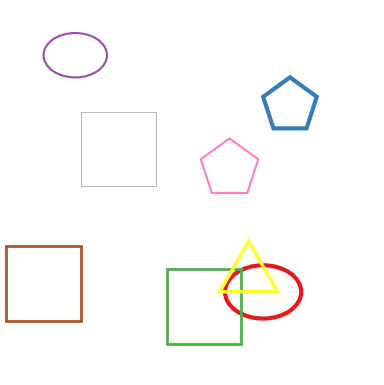[{"shape": "oval", "thickness": 3, "radius": 0.49, "center": [0.683, 0.242]}, {"shape": "pentagon", "thickness": 3, "radius": 0.37, "center": [0.753, 0.726]}, {"shape": "square", "thickness": 2, "radius": 0.48, "center": [0.531, 0.203]}, {"shape": "oval", "thickness": 1.5, "radius": 0.41, "center": [0.195, 0.857]}, {"shape": "triangle", "thickness": 2.5, "radius": 0.43, "center": [0.646, 0.286]}, {"shape": "square", "thickness": 2, "radius": 0.48, "center": [0.112, 0.264]}, {"shape": "pentagon", "thickness": 1.5, "radius": 0.39, "center": [0.596, 0.562]}, {"shape": "square", "thickness": 0.5, "radius": 0.48, "center": [0.308, 0.612]}]